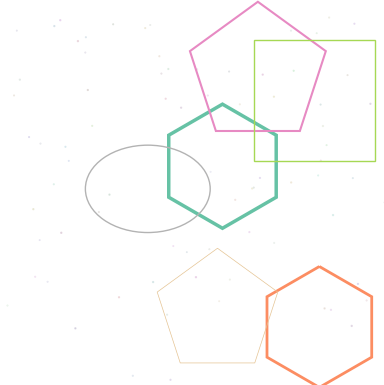[{"shape": "hexagon", "thickness": 2.5, "radius": 0.81, "center": [0.578, 0.568]}, {"shape": "hexagon", "thickness": 2, "radius": 0.79, "center": [0.83, 0.151]}, {"shape": "pentagon", "thickness": 1.5, "radius": 0.93, "center": [0.67, 0.81]}, {"shape": "square", "thickness": 1, "radius": 0.78, "center": [0.818, 0.739]}, {"shape": "pentagon", "thickness": 0.5, "radius": 0.82, "center": [0.565, 0.191]}, {"shape": "oval", "thickness": 1, "radius": 0.81, "center": [0.384, 0.509]}]